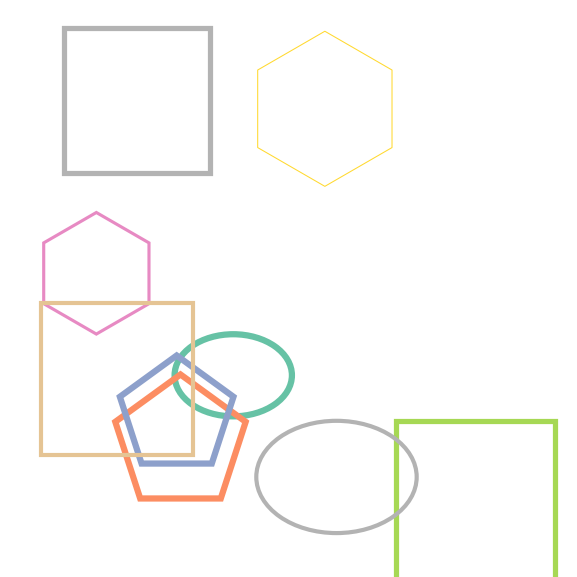[{"shape": "oval", "thickness": 3, "radius": 0.51, "center": [0.404, 0.349]}, {"shape": "pentagon", "thickness": 3, "radius": 0.59, "center": [0.313, 0.232]}, {"shape": "pentagon", "thickness": 3, "radius": 0.52, "center": [0.306, 0.28]}, {"shape": "hexagon", "thickness": 1.5, "radius": 0.53, "center": [0.167, 0.526]}, {"shape": "square", "thickness": 2.5, "radius": 0.69, "center": [0.823, 0.133]}, {"shape": "hexagon", "thickness": 0.5, "radius": 0.67, "center": [0.563, 0.811]}, {"shape": "square", "thickness": 2, "radius": 0.66, "center": [0.203, 0.343]}, {"shape": "oval", "thickness": 2, "radius": 0.69, "center": [0.583, 0.173]}, {"shape": "square", "thickness": 2.5, "radius": 0.63, "center": [0.238, 0.825]}]